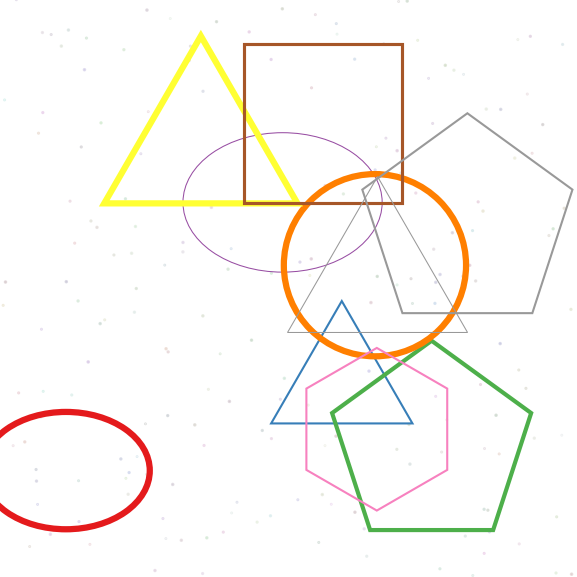[{"shape": "oval", "thickness": 3, "radius": 0.73, "center": [0.114, 0.184]}, {"shape": "triangle", "thickness": 1, "radius": 0.71, "center": [0.592, 0.337]}, {"shape": "pentagon", "thickness": 2, "radius": 0.91, "center": [0.747, 0.228]}, {"shape": "oval", "thickness": 0.5, "radius": 0.86, "center": [0.489, 0.649]}, {"shape": "circle", "thickness": 3, "radius": 0.79, "center": [0.649, 0.54]}, {"shape": "triangle", "thickness": 3, "radius": 0.97, "center": [0.348, 0.744]}, {"shape": "square", "thickness": 1.5, "radius": 0.68, "center": [0.559, 0.785]}, {"shape": "hexagon", "thickness": 1, "radius": 0.7, "center": [0.652, 0.256]}, {"shape": "pentagon", "thickness": 1, "radius": 0.96, "center": [0.809, 0.612]}, {"shape": "triangle", "thickness": 0.5, "radius": 0.9, "center": [0.654, 0.513]}]